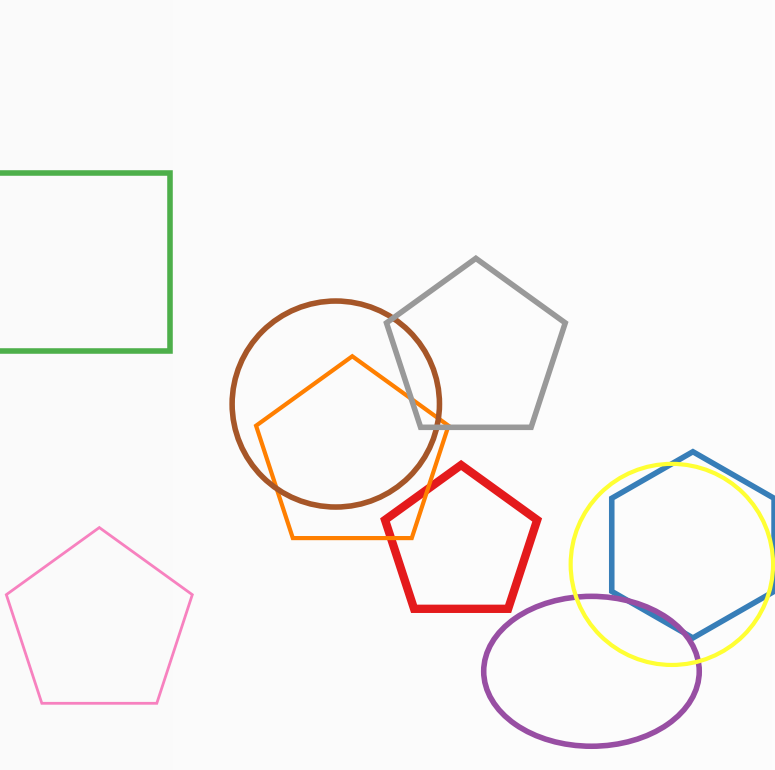[{"shape": "pentagon", "thickness": 3, "radius": 0.52, "center": [0.595, 0.293]}, {"shape": "hexagon", "thickness": 2, "radius": 0.6, "center": [0.894, 0.292]}, {"shape": "square", "thickness": 2, "radius": 0.58, "center": [0.103, 0.66]}, {"shape": "oval", "thickness": 2, "radius": 0.7, "center": [0.763, 0.128]}, {"shape": "pentagon", "thickness": 1.5, "radius": 0.65, "center": [0.455, 0.407]}, {"shape": "circle", "thickness": 1.5, "radius": 0.65, "center": [0.867, 0.267]}, {"shape": "circle", "thickness": 2, "radius": 0.67, "center": [0.433, 0.475]}, {"shape": "pentagon", "thickness": 1, "radius": 0.63, "center": [0.128, 0.189]}, {"shape": "pentagon", "thickness": 2, "radius": 0.61, "center": [0.614, 0.543]}]